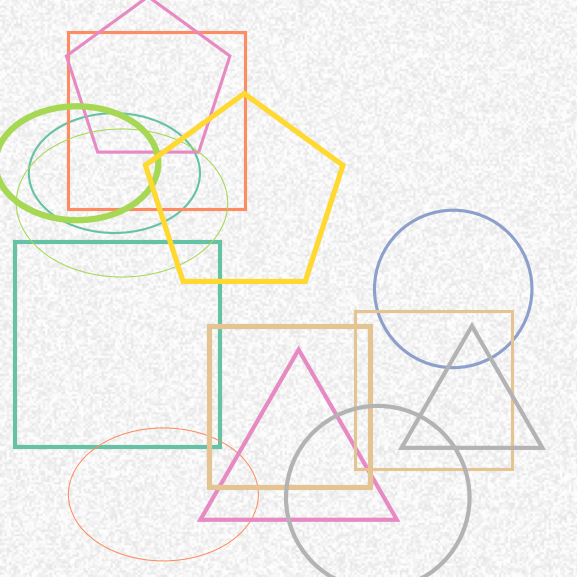[{"shape": "oval", "thickness": 1, "radius": 0.74, "center": [0.198, 0.699]}, {"shape": "square", "thickness": 2, "radius": 0.89, "center": [0.203, 0.402]}, {"shape": "oval", "thickness": 0.5, "radius": 0.82, "center": [0.283, 0.143]}, {"shape": "square", "thickness": 1.5, "radius": 0.77, "center": [0.271, 0.791]}, {"shape": "circle", "thickness": 1.5, "radius": 0.68, "center": [0.785, 0.499]}, {"shape": "pentagon", "thickness": 1.5, "radius": 0.74, "center": [0.257, 0.856]}, {"shape": "triangle", "thickness": 2, "radius": 0.98, "center": [0.517, 0.197]}, {"shape": "oval", "thickness": 0.5, "radius": 0.92, "center": [0.211, 0.648]}, {"shape": "oval", "thickness": 3, "radius": 0.7, "center": [0.133, 0.716]}, {"shape": "pentagon", "thickness": 2.5, "radius": 0.9, "center": [0.423, 0.657]}, {"shape": "square", "thickness": 1.5, "radius": 0.68, "center": [0.75, 0.324]}, {"shape": "square", "thickness": 2.5, "radius": 0.7, "center": [0.501, 0.296]}, {"shape": "circle", "thickness": 2, "radius": 0.79, "center": [0.654, 0.137]}, {"shape": "triangle", "thickness": 2, "radius": 0.7, "center": [0.817, 0.294]}]